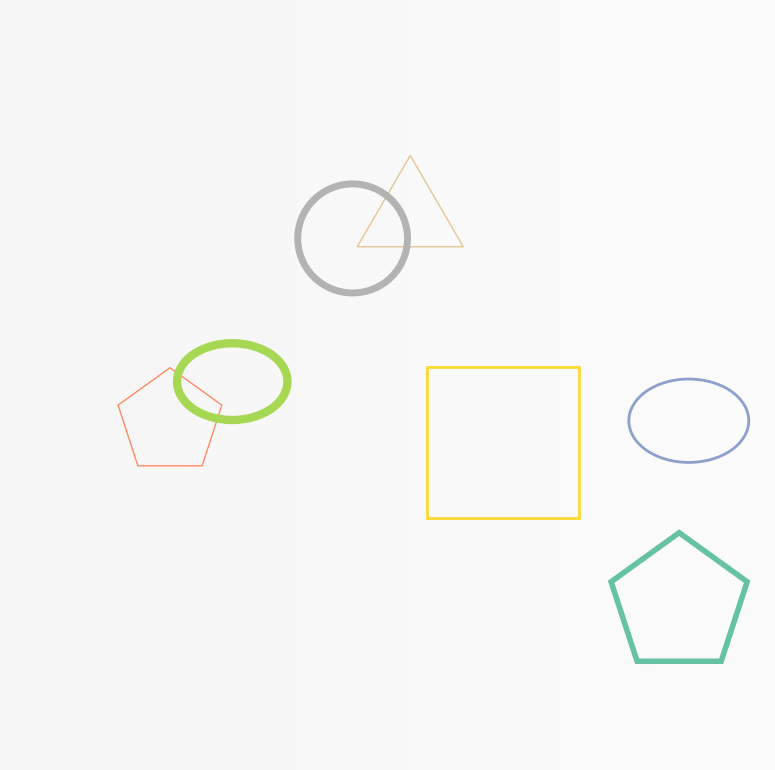[{"shape": "pentagon", "thickness": 2, "radius": 0.46, "center": [0.876, 0.216]}, {"shape": "pentagon", "thickness": 0.5, "radius": 0.35, "center": [0.219, 0.452]}, {"shape": "oval", "thickness": 1, "radius": 0.39, "center": [0.889, 0.454]}, {"shape": "oval", "thickness": 3, "radius": 0.36, "center": [0.3, 0.504]}, {"shape": "square", "thickness": 1, "radius": 0.49, "center": [0.649, 0.425]}, {"shape": "triangle", "thickness": 0.5, "radius": 0.39, "center": [0.529, 0.719]}, {"shape": "circle", "thickness": 2.5, "radius": 0.35, "center": [0.455, 0.69]}]